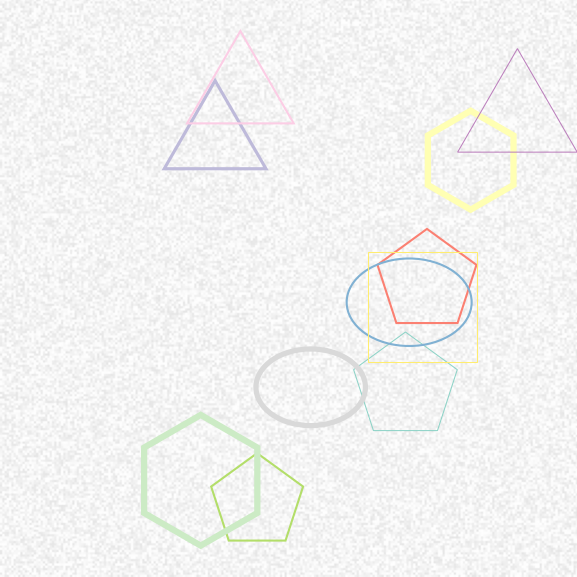[{"shape": "pentagon", "thickness": 0.5, "radius": 0.47, "center": [0.702, 0.33]}, {"shape": "hexagon", "thickness": 3, "radius": 0.43, "center": [0.815, 0.722]}, {"shape": "triangle", "thickness": 1.5, "radius": 0.51, "center": [0.372, 0.758]}, {"shape": "pentagon", "thickness": 1, "radius": 0.45, "center": [0.739, 0.513]}, {"shape": "oval", "thickness": 1, "radius": 0.54, "center": [0.709, 0.476]}, {"shape": "pentagon", "thickness": 1, "radius": 0.42, "center": [0.445, 0.131]}, {"shape": "triangle", "thickness": 1, "radius": 0.53, "center": [0.416, 0.839]}, {"shape": "oval", "thickness": 2.5, "radius": 0.47, "center": [0.538, 0.329]}, {"shape": "triangle", "thickness": 0.5, "radius": 0.6, "center": [0.896, 0.795]}, {"shape": "hexagon", "thickness": 3, "radius": 0.57, "center": [0.348, 0.167]}, {"shape": "square", "thickness": 0.5, "radius": 0.47, "center": [0.732, 0.467]}]